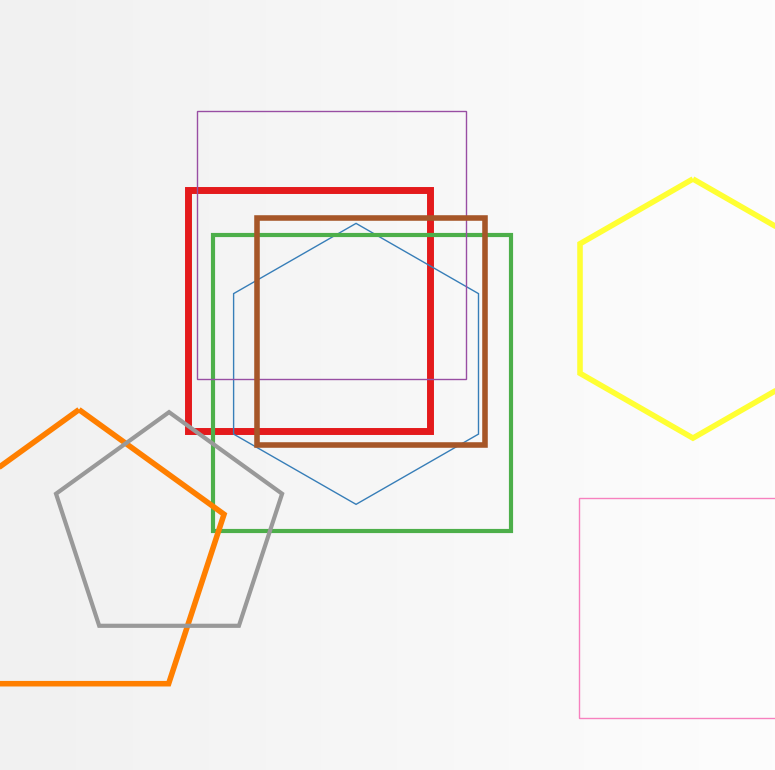[{"shape": "square", "thickness": 2.5, "radius": 0.78, "center": [0.399, 0.597]}, {"shape": "hexagon", "thickness": 0.5, "radius": 0.91, "center": [0.459, 0.527]}, {"shape": "square", "thickness": 1.5, "radius": 0.96, "center": [0.467, 0.503]}, {"shape": "square", "thickness": 0.5, "radius": 0.87, "center": [0.427, 0.682]}, {"shape": "pentagon", "thickness": 2, "radius": 0.98, "center": [0.102, 0.271]}, {"shape": "hexagon", "thickness": 2, "radius": 0.84, "center": [0.894, 0.599]}, {"shape": "square", "thickness": 2, "radius": 0.74, "center": [0.479, 0.569]}, {"shape": "square", "thickness": 0.5, "radius": 0.71, "center": [0.89, 0.21]}, {"shape": "pentagon", "thickness": 1.5, "radius": 0.77, "center": [0.218, 0.311]}]